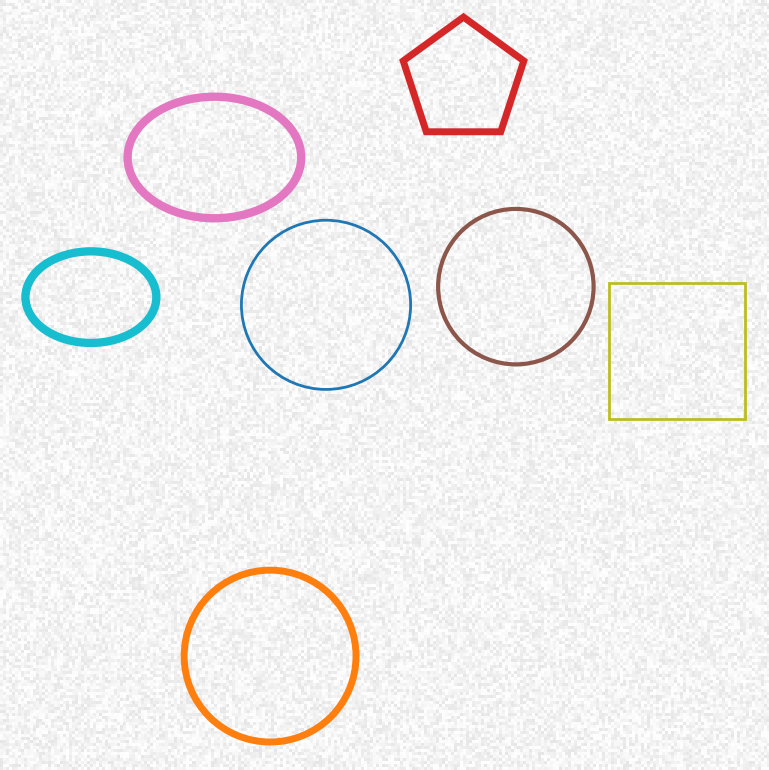[{"shape": "circle", "thickness": 1, "radius": 0.55, "center": [0.423, 0.604]}, {"shape": "circle", "thickness": 2.5, "radius": 0.56, "center": [0.351, 0.148]}, {"shape": "pentagon", "thickness": 2.5, "radius": 0.41, "center": [0.602, 0.895]}, {"shape": "circle", "thickness": 1.5, "radius": 0.5, "center": [0.67, 0.628]}, {"shape": "oval", "thickness": 3, "radius": 0.56, "center": [0.278, 0.795]}, {"shape": "square", "thickness": 1, "radius": 0.44, "center": [0.879, 0.544]}, {"shape": "oval", "thickness": 3, "radius": 0.42, "center": [0.118, 0.614]}]